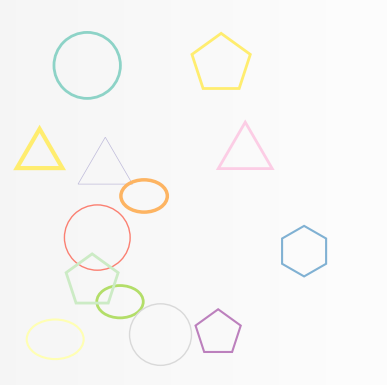[{"shape": "circle", "thickness": 2, "radius": 0.43, "center": [0.225, 0.83]}, {"shape": "oval", "thickness": 1.5, "radius": 0.37, "center": [0.142, 0.119]}, {"shape": "triangle", "thickness": 0.5, "radius": 0.41, "center": [0.272, 0.562]}, {"shape": "circle", "thickness": 1, "radius": 0.42, "center": [0.251, 0.383]}, {"shape": "hexagon", "thickness": 1.5, "radius": 0.33, "center": [0.785, 0.348]}, {"shape": "oval", "thickness": 2.5, "radius": 0.3, "center": [0.372, 0.491]}, {"shape": "oval", "thickness": 2, "radius": 0.3, "center": [0.31, 0.216]}, {"shape": "triangle", "thickness": 2, "radius": 0.4, "center": [0.633, 0.602]}, {"shape": "circle", "thickness": 1, "radius": 0.4, "center": [0.414, 0.131]}, {"shape": "pentagon", "thickness": 1.5, "radius": 0.31, "center": [0.563, 0.135]}, {"shape": "pentagon", "thickness": 2, "radius": 0.35, "center": [0.238, 0.27]}, {"shape": "pentagon", "thickness": 2, "radius": 0.4, "center": [0.571, 0.834]}, {"shape": "triangle", "thickness": 3, "radius": 0.34, "center": [0.102, 0.597]}]